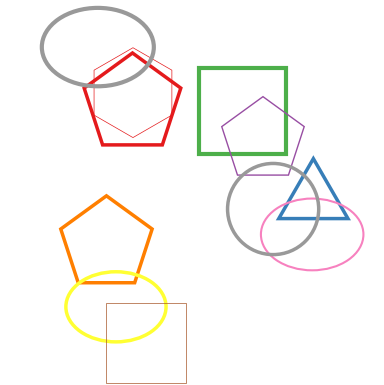[{"shape": "hexagon", "thickness": 0.5, "radius": 0.58, "center": [0.345, 0.759]}, {"shape": "pentagon", "thickness": 2.5, "radius": 0.66, "center": [0.344, 0.73]}, {"shape": "triangle", "thickness": 2.5, "radius": 0.52, "center": [0.814, 0.484]}, {"shape": "square", "thickness": 3, "radius": 0.56, "center": [0.629, 0.712]}, {"shape": "pentagon", "thickness": 1, "radius": 0.56, "center": [0.683, 0.636]}, {"shape": "pentagon", "thickness": 2.5, "radius": 0.62, "center": [0.276, 0.367]}, {"shape": "oval", "thickness": 2.5, "radius": 0.65, "center": [0.301, 0.203]}, {"shape": "square", "thickness": 0.5, "radius": 0.52, "center": [0.38, 0.11]}, {"shape": "oval", "thickness": 1.5, "radius": 0.67, "center": [0.811, 0.391]}, {"shape": "oval", "thickness": 3, "radius": 0.73, "center": [0.254, 0.878]}, {"shape": "circle", "thickness": 2.5, "radius": 0.59, "center": [0.709, 0.457]}]